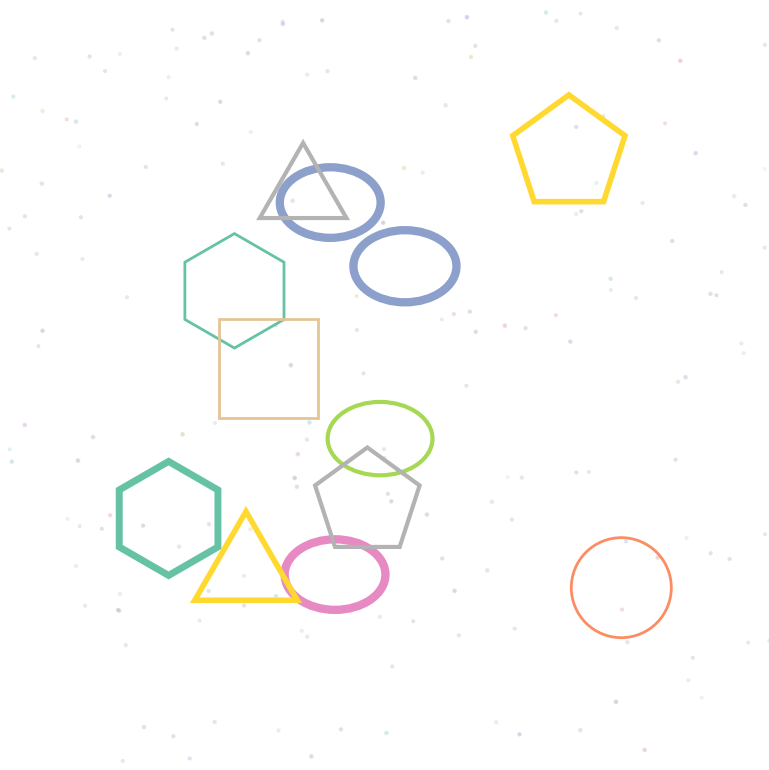[{"shape": "hexagon", "thickness": 1, "radius": 0.37, "center": [0.304, 0.622]}, {"shape": "hexagon", "thickness": 2.5, "radius": 0.37, "center": [0.219, 0.327]}, {"shape": "circle", "thickness": 1, "radius": 0.32, "center": [0.807, 0.237]}, {"shape": "oval", "thickness": 3, "radius": 0.33, "center": [0.526, 0.654]}, {"shape": "oval", "thickness": 3, "radius": 0.33, "center": [0.429, 0.737]}, {"shape": "oval", "thickness": 3, "radius": 0.33, "center": [0.435, 0.254]}, {"shape": "oval", "thickness": 1.5, "radius": 0.34, "center": [0.494, 0.43]}, {"shape": "pentagon", "thickness": 2, "radius": 0.38, "center": [0.739, 0.8]}, {"shape": "triangle", "thickness": 2, "radius": 0.38, "center": [0.319, 0.259]}, {"shape": "square", "thickness": 1, "radius": 0.32, "center": [0.348, 0.522]}, {"shape": "triangle", "thickness": 1.5, "radius": 0.33, "center": [0.394, 0.749]}, {"shape": "pentagon", "thickness": 1.5, "radius": 0.36, "center": [0.477, 0.347]}]